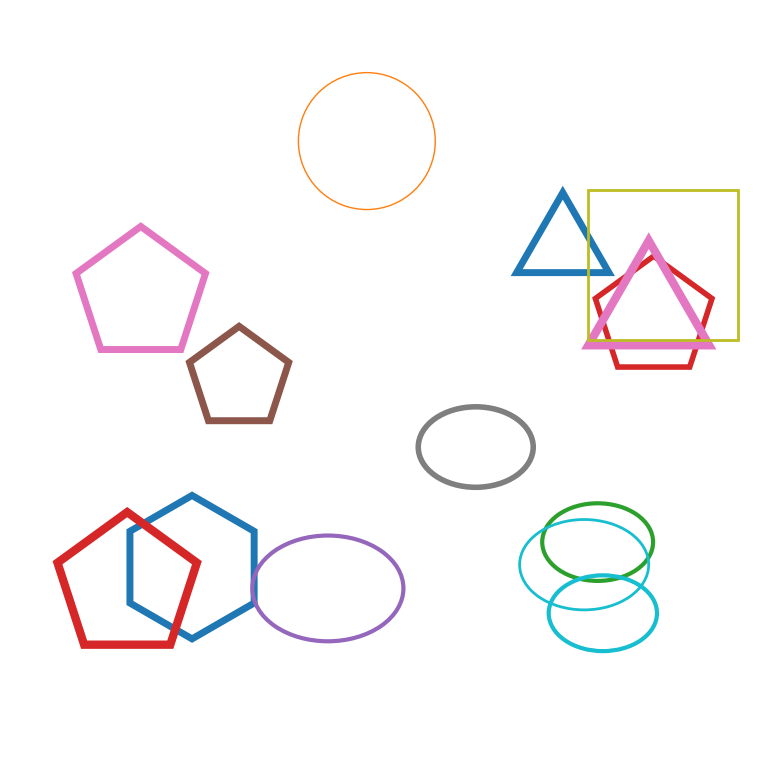[{"shape": "hexagon", "thickness": 2.5, "radius": 0.47, "center": [0.249, 0.263]}, {"shape": "triangle", "thickness": 2.5, "radius": 0.35, "center": [0.731, 0.681]}, {"shape": "circle", "thickness": 0.5, "radius": 0.44, "center": [0.476, 0.817]}, {"shape": "oval", "thickness": 1.5, "radius": 0.36, "center": [0.776, 0.296]}, {"shape": "pentagon", "thickness": 2, "radius": 0.4, "center": [0.849, 0.588]}, {"shape": "pentagon", "thickness": 3, "radius": 0.48, "center": [0.165, 0.24]}, {"shape": "oval", "thickness": 1.5, "radius": 0.49, "center": [0.426, 0.236]}, {"shape": "pentagon", "thickness": 2.5, "radius": 0.34, "center": [0.311, 0.508]}, {"shape": "triangle", "thickness": 3, "radius": 0.45, "center": [0.843, 0.597]}, {"shape": "pentagon", "thickness": 2.5, "radius": 0.44, "center": [0.183, 0.618]}, {"shape": "oval", "thickness": 2, "radius": 0.37, "center": [0.618, 0.419]}, {"shape": "square", "thickness": 1, "radius": 0.48, "center": [0.861, 0.656]}, {"shape": "oval", "thickness": 1.5, "radius": 0.35, "center": [0.783, 0.204]}, {"shape": "oval", "thickness": 1, "radius": 0.42, "center": [0.759, 0.267]}]